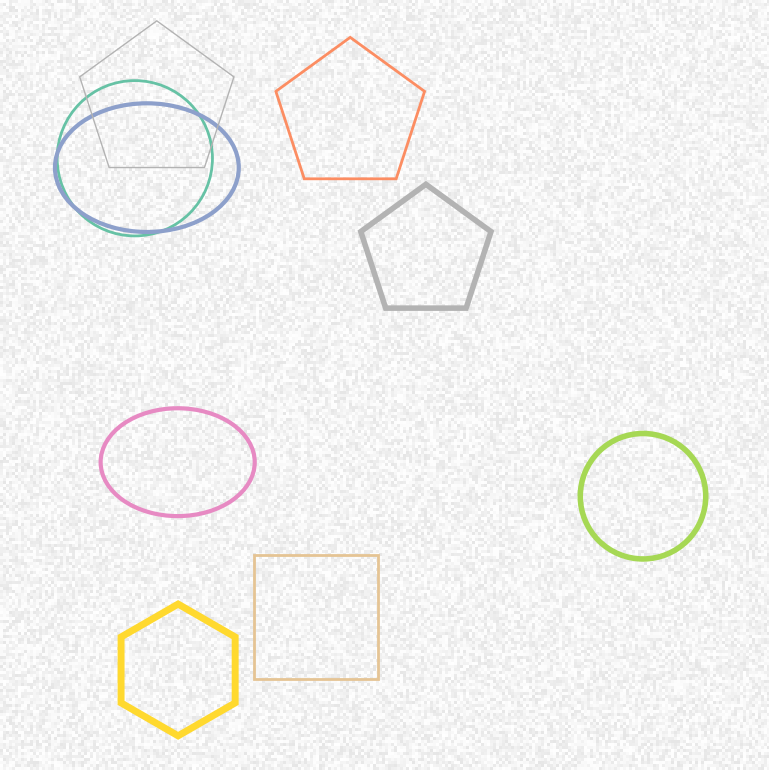[{"shape": "circle", "thickness": 1, "radius": 0.5, "center": [0.175, 0.794]}, {"shape": "pentagon", "thickness": 1, "radius": 0.51, "center": [0.455, 0.85]}, {"shape": "oval", "thickness": 1.5, "radius": 0.6, "center": [0.191, 0.782]}, {"shape": "oval", "thickness": 1.5, "radius": 0.5, "center": [0.231, 0.4]}, {"shape": "circle", "thickness": 2, "radius": 0.41, "center": [0.835, 0.356]}, {"shape": "hexagon", "thickness": 2.5, "radius": 0.43, "center": [0.231, 0.13]}, {"shape": "square", "thickness": 1, "radius": 0.4, "center": [0.41, 0.199]}, {"shape": "pentagon", "thickness": 0.5, "radius": 0.53, "center": [0.204, 0.868]}, {"shape": "pentagon", "thickness": 2, "radius": 0.44, "center": [0.553, 0.672]}]